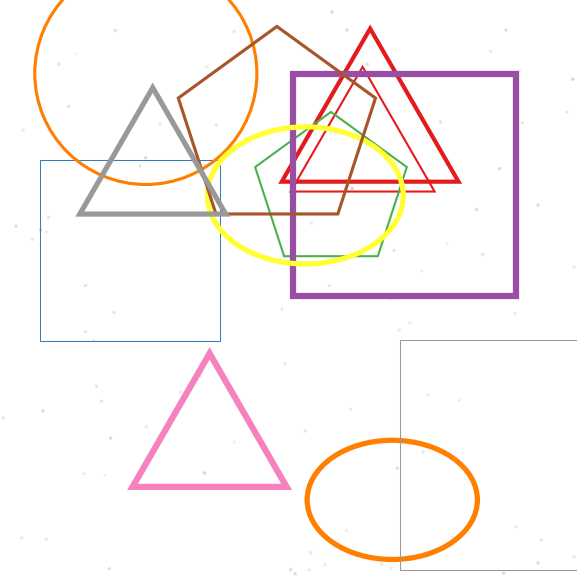[{"shape": "triangle", "thickness": 2, "radius": 0.88, "center": [0.641, 0.773]}, {"shape": "triangle", "thickness": 1, "radius": 0.72, "center": [0.628, 0.739]}, {"shape": "square", "thickness": 0.5, "radius": 0.78, "center": [0.224, 0.565]}, {"shape": "pentagon", "thickness": 1, "radius": 0.69, "center": [0.573, 0.667]}, {"shape": "square", "thickness": 3, "radius": 0.96, "center": [0.7, 0.679]}, {"shape": "circle", "thickness": 1.5, "radius": 0.96, "center": [0.253, 0.872]}, {"shape": "oval", "thickness": 2.5, "radius": 0.74, "center": [0.679, 0.134]}, {"shape": "oval", "thickness": 2.5, "radius": 0.85, "center": [0.529, 0.661]}, {"shape": "pentagon", "thickness": 1.5, "radius": 0.9, "center": [0.479, 0.774]}, {"shape": "triangle", "thickness": 3, "radius": 0.77, "center": [0.363, 0.233]}, {"shape": "square", "thickness": 0.5, "radius": 1.0, "center": [0.892, 0.211]}, {"shape": "triangle", "thickness": 2.5, "radius": 0.73, "center": [0.264, 0.701]}]